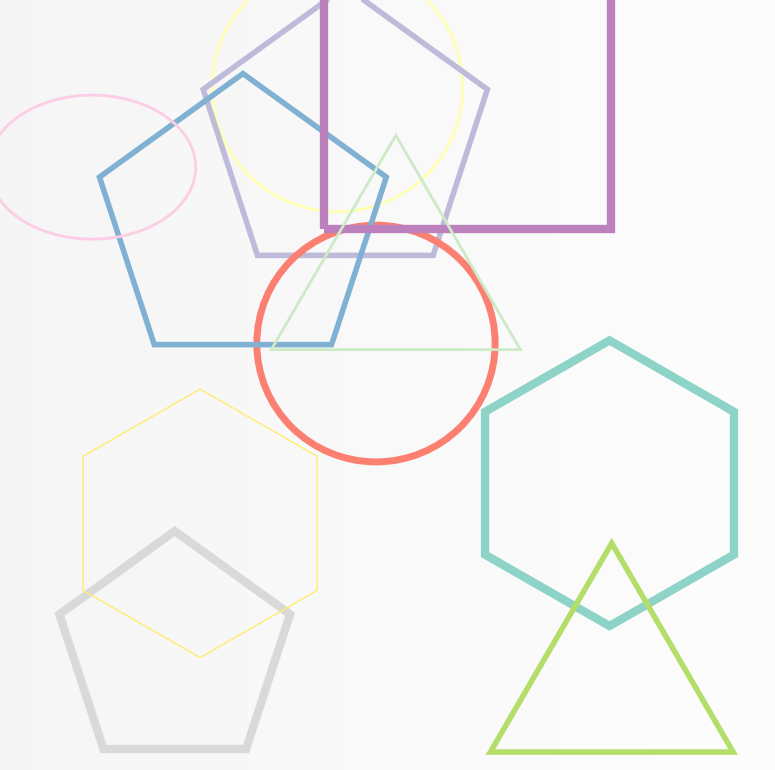[{"shape": "hexagon", "thickness": 3, "radius": 0.93, "center": [0.786, 0.372]}, {"shape": "circle", "thickness": 1, "radius": 0.81, "center": [0.436, 0.887]}, {"shape": "pentagon", "thickness": 2, "radius": 0.96, "center": [0.446, 0.824]}, {"shape": "circle", "thickness": 2.5, "radius": 0.77, "center": [0.485, 0.554]}, {"shape": "pentagon", "thickness": 2, "radius": 0.97, "center": [0.313, 0.71]}, {"shape": "triangle", "thickness": 2, "radius": 0.9, "center": [0.789, 0.114]}, {"shape": "oval", "thickness": 1, "radius": 0.67, "center": [0.119, 0.783]}, {"shape": "pentagon", "thickness": 3, "radius": 0.78, "center": [0.226, 0.154]}, {"shape": "square", "thickness": 3, "radius": 0.93, "center": [0.603, 0.888]}, {"shape": "triangle", "thickness": 1, "radius": 0.93, "center": [0.511, 0.639]}, {"shape": "hexagon", "thickness": 0.5, "radius": 0.87, "center": [0.258, 0.32]}]